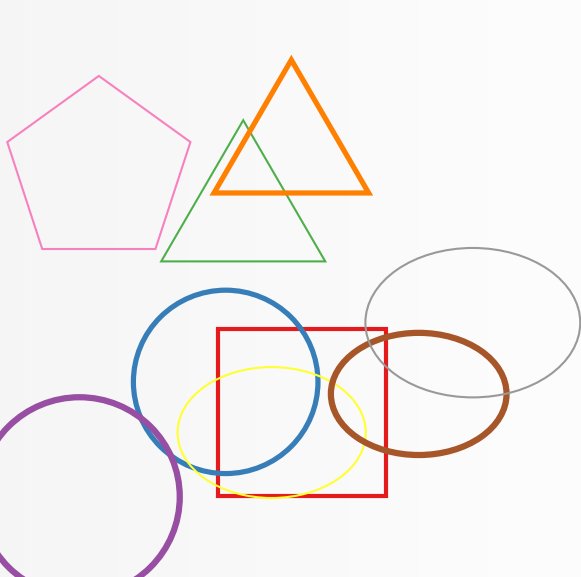[{"shape": "square", "thickness": 2, "radius": 0.72, "center": [0.519, 0.285]}, {"shape": "circle", "thickness": 2.5, "radius": 0.79, "center": [0.388, 0.338]}, {"shape": "triangle", "thickness": 1, "radius": 0.81, "center": [0.418, 0.628]}, {"shape": "circle", "thickness": 3, "radius": 0.86, "center": [0.137, 0.139]}, {"shape": "triangle", "thickness": 2.5, "radius": 0.77, "center": [0.501, 0.742]}, {"shape": "oval", "thickness": 1, "radius": 0.81, "center": [0.467, 0.25]}, {"shape": "oval", "thickness": 3, "radius": 0.76, "center": [0.72, 0.317]}, {"shape": "pentagon", "thickness": 1, "radius": 0.83, "center": [0.17, 0.702]}, {"shape": "oval", "thickness": 1, "radius": 0.92, "center": [0.813, 0.44]}]